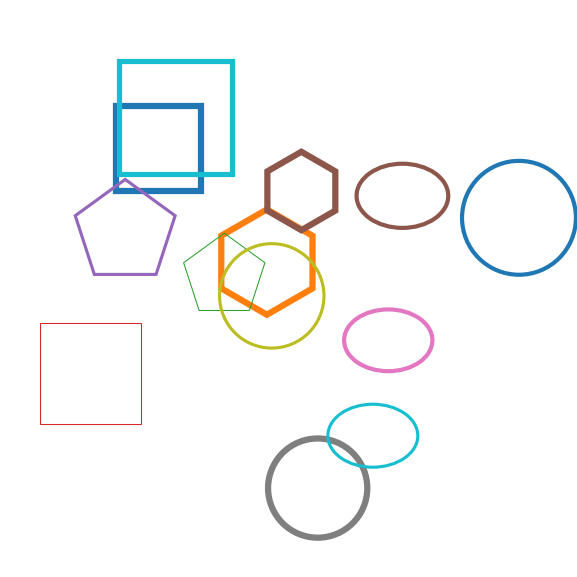[{"shape": "circle", "thickness": 2, "radius": 0.49, "center": [0.899, 0.622]}, {"shape": "square", "thickness": 3, "radius": 0.36, "center": [0.274, 0.742]}, {"shape": "hexagon", "thickness": 3, "radius": 0.46, "center": [0.462, 0.545]}, {"shape": "pentagon", "thickness": 0.5, "radius": 0.37, "center": [0.388, 0.521]}, {"shape": "square", "thickness": 0.5, "radius": 0.44, "center": [0.156, 0.353]}, {"shape": "pentagon", "thickness": 1.5, "radius": 0.45, "center": [0.217, 0.598]}, {"shape": "oval", "thickness": 2, "radius": 0.4, "center": [0.697, 0.66]}, {"shape": "hexagon", "thickness": 3, "radius": 0.34, "center": [0.522, 0.668]}, {"shape": "oval", "thickness": 2, "radius": 0.38, "center": [0.672, 0.41]}, {"shape": "circle", "thickness": 3, "radius": 0.43, "center": [0.55, 0.154]}, {"shape": "circle", "thickness": 1.5, "radius": 0.45, "center": [0.471, 0.487]}, {"shape": "square", "thickness": 2.5, "radius": 0.49, "center": [0.304, 0.795]}, {"shape": "oval", "thickness": 1.5, "radius": 0.39, "center": [0.646, 0.245]}]